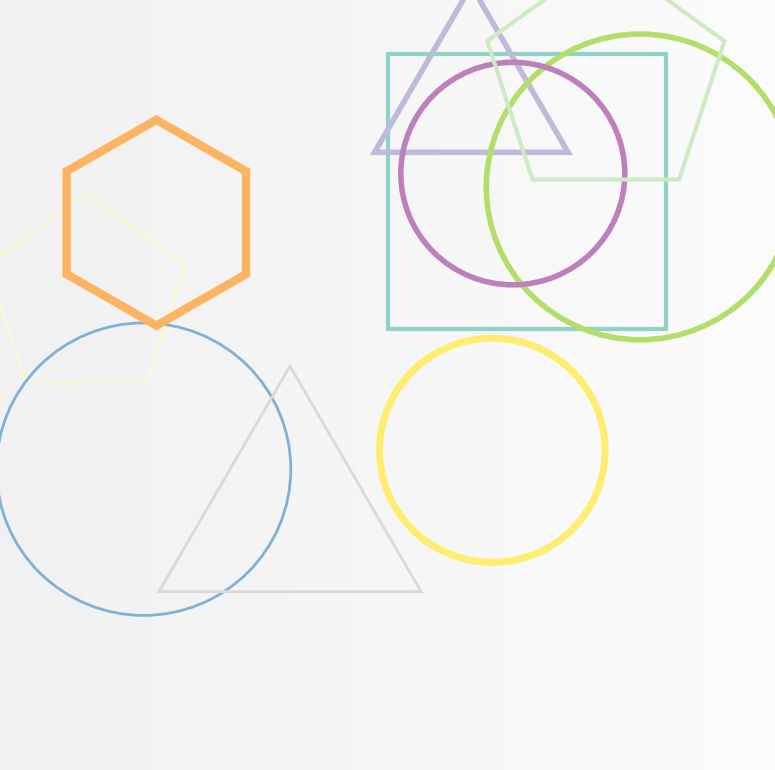[{"shape": "square", "thickness": 1.5, "radius": 0.89, "center": [0.68, 0.751]}, {"shape": "pentagon", "thickness": 0.5, "radius": 0.67, "center": [0.111, 0.614]}, {"shape": "triangle", "thickness": 2, "radius": 0.72, "center": [0.608, 0.874]}, {"shape": "circle", "thickness": 1, "radius": 0.95, "center": [0.185, 0.391]}, {"shape": "hexagon", "thickness": 3, "radius": 0.67, "center": [0.202, 0.711]}, {"shape": "circle", "thickness": 2, "radius": 0.99, "center": [0.826, 0.757]}, {"shape": "triangle", "thickness": 1, "radius": 0.98, "center": [0.374, 0.329]}, {"shape": "circle", "thickness": 2, "radius": 0.72, "center": [0.662, 0.775]}, {"shape": "pentagon", "thickness": 1.5, "radius": 0.8, "center": [0.782, 0.897]}, {"shape": "circle", "thickness": 2.5, "radius": 0.73, "center": [0.635, 0.415]}]